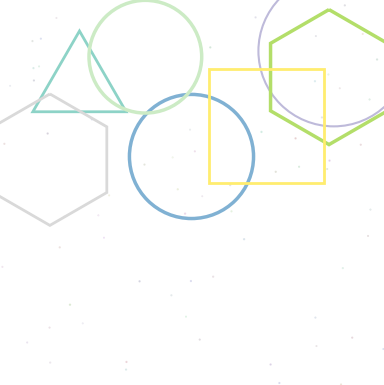[{"shape": "triangle", "thickness": 2, "radius": 0.7, "center": [0.206, 0.78]}, {"shape": "circle", "thickness": 1.5, "radius": 0.98, "center": [0.867, 0.868]}, {"shape": "circle", "thickness": 2.5, "radius": 0.81, "center": [0.497, 0.594]}, {"shape": "hexagon", "thickness": 2.5, "radius": 0.88, "center": [0.855, 0.8]}, {"shape": "hexagon", "thickness": 2, "radius": 0.85, "center": [0.13, 0.585]}, {"shape": "circle", "thickness": 2.5, "radius": 0.73, "center": [0.378, 0.853]}, {"shape": "square", "thickness": 2, "radius": 0.74, "center": [0.692, 0.673]}]